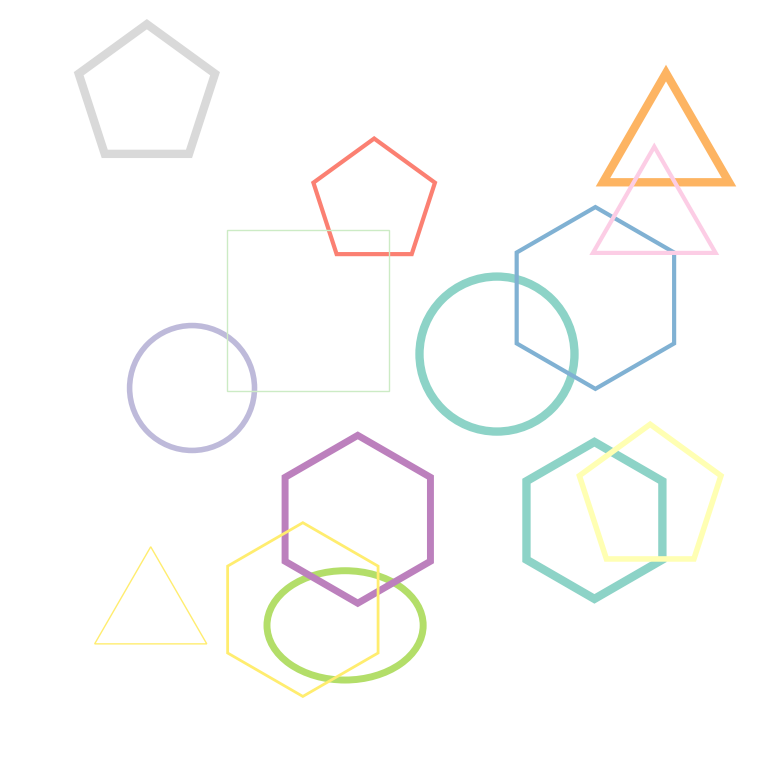[{"shape": "hexagon", "thickness": 3, "radius": 0.51, "center": [0.772, 0.324]}, {"shape": "circle", "thickness": 3, "radius": 0.5, "center": [0.645, 0.54]}, {"shape": "pentagon", "thickness": 2, "radius": 0.48, "center": [0.844, 0.352]}, {"shape": "circle", "thickness": 2, "radius": 0.41, "center": [0.249, 0.496]}, {"shape": "pentagon", "thickness": 1.5, "radius": 0.41, "center": [0.486, 0.737]}, {"shape": "hexagon", "thickness": 1.5, "radius": 0.59, "center": [0.773, 0.613]}, {"shape": "triangle", "thickness": 3, "radius": 0.47, "center": [0.865, 0.811]}, {"shape": "oval", "thickness": 2.5, "radius": 0.51, "center": [0.448, 0.188]}, {"shape": "triangle", "thickness": 1.5, "radius": 0.46, "center": [0.85, 0.718]}, {"shape": "pentagon", "thickness": 3, "radius": 0.47, "center": [0.191, 0.875]}, {"shape": "hexagon", "thickness": 2.5, "radius": 0.54, "center": [0.465, 0.326]}, {"shape": "square", "thickness": 0.5, "radius": 0.53, "center": [0.4, 0.597]}, {"shape": "triangle", "thickness": 0.5, "radius": 0.42, "center": [0.196, 0.206]}, {"shape": "hexagon", "thickness": 1, "radius": 0.56, "center": [0.393, 0.208]}]